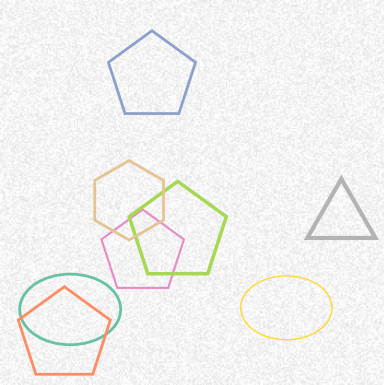[{"shape": "oval", "thickness": 2, "radius": 0.66, "center": [0.182, 0.196]}, {"shape": "pentagon", "thickness": 2, "radius": 0.63, "center": [0.167, 0.13]}, {"shape": "pentagon", "thickness": 2, "radius": 0.59, "center": [0.395, 0.801]}, {"shape": "pentagon", "thickness": 1.5, "radius": 0.56, "center": [0.371, 0.343]}, {"shape": "pentagon", "thickness": 2.5, "radius": 0.66, "center": [0.462, 0.396]}, {"shape": "oval", "thickness": 1, "radius": 0.59, "center": [0.744, 0.2]}, {"shape": "hexagon", "thickness": 2, "radius": 0.52, "center": [0.335, 0.48]}, {"shape": "triangle", "thickness": 3, "radius": 0.51, "center": [0.887, 0.433]}]